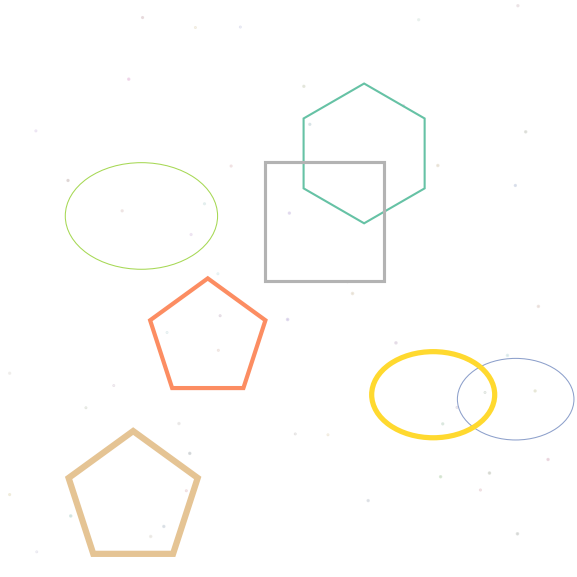[{"shape": "hexagon", "thickness": 1, "radius": 0.61, "center": [0.631, 0.733]}, {"shape": "pentagon", "thickness": 2, "radius": 0.52, "center": [0.36, 0.412]}, {"shape": "oval", "thickness": 0.5, "radius": 0.5, "center": [0.893, 0.308]}, {"shape": "oval", "thickness": 0.5, "radius": 0.66, "center": [0.245, 0.625]}, {"shape": "oval", "thickness": 2.5, "radius": 0.53, "center": [0.75, 0.316]}, {"shape": "pentagon", "thickness": 3, "radius": 0.59, "center": [0.231, 0.135]}, {"shape": "square", "thickness": 1.5, "radius": 0.52, "center": [0.562, 0.616]}]